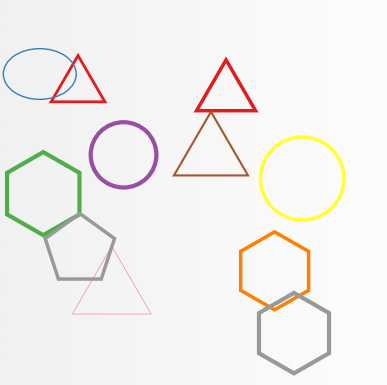[{"shape": "triangle", "thickness": 2.5, "radius": 0.44, "center": [0.583, 0.756]}, {"shape": "triangle", "thickness": 2, "radius": 0.4, "center": [0.201, 0.776]}, {"shape": "oval", "thickness": 1, "radius": 0.47, "center": [0.103, 0.808]}, {"shape": "hexagon", "thickness": 3, "radius": 0.54, "center": [0.112, 0.497]}, {"shape": "circle", "thickness": 3, "radius": 0.42, "center": [0.319, 0.598]}, {"shape": "hexagon", "thickness": 2.5, "radius": 0.51, "center": [0.709, 0.296]}, {"shape": "circle", "thickness": 2.5, "radius": 0.54, "center": [0.78, 0.536]}, {"shape": "triangle", "thickness": 1.5, "radius": 0.55, "center": [0.544, 0.599]}, {"shape": "triangle", "thickness": 0.5, "radius": 0.59, "center": [0.288, 0.243]}, {"shape": "hexagon", "thickness": 3, "radius": 0.52, "center": [0.759, 0.135]}, {"shape": "pentagon", "thickness": 2.5, "radius": 0.47, "center": [0.206, 0.351]}]